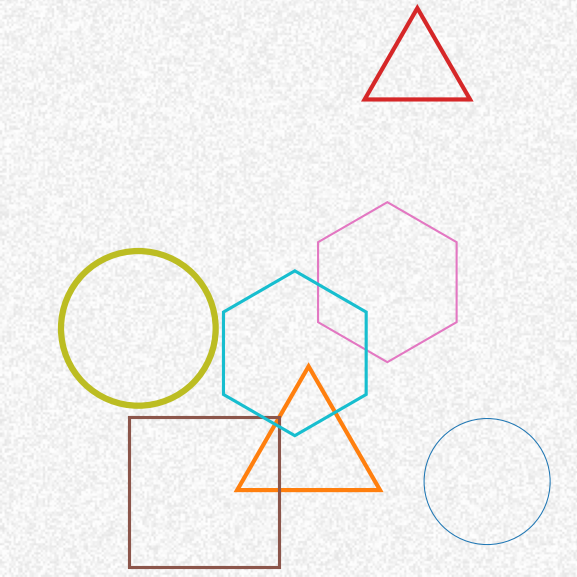[{"shape": "circle", "thickness": 0.5, "radius": 0.55, "center": [0.843, 0.165]}, {"shape": "triangle", "thickness": 2, "radius": 0.71, "center": [0.534, 0.222]}, {"shape": "triangle", "thickness": 2, "radius": 0.53, "center": [0.723, 0.88]}, {"shape": "square", "thickness": 1.5, "radius": 0.65, "center": [0.354, 0.147]}, {"shape": "hexagon", "thickness": 1, "radius": 0.69, "center": [0.671, 0.511]}, {"shape": "circle", "thickness": 3, "radius": 0.67, "center": [0.24, 0.431]}, {"shape": "hexagon", "thickness": 1.5, "radius": 0.71, "center": [0.511, 0.387]}]